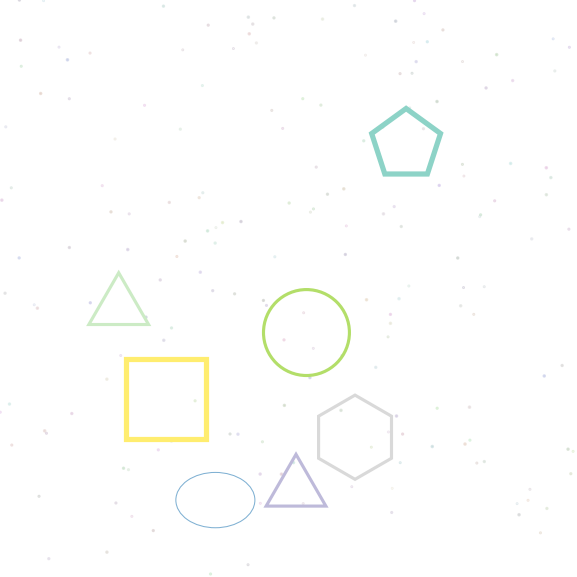[{"shape": "pentagon", "thickness": 2.5, "radius": 0.31, "center": [0.703, 0.749]}, {"shape": "triangle", "thickness": 1.5, "radius": 0.3, "center": [0.513, 0.153]}, {"shape": "oval", "thickness": 0.5, "radius": 0.34, "center": [0.373, 0.133]}, {"shape": "circle", "thickness": 1.5, "radius": 0.37, "center": [0.531, 0.423]}, {"shape": "hexagon", "thickness": 1.5, "radius": 0.36, "center": [0.615, 0.242]}, {"shape": "triangle", "thickness": 1.5, "radius": 0.3, "center": [0.206, 0.467]}, {"shape": "square", "thickness": 2.5, "radius": 0.35, "center": [0.288, 0.308]}]